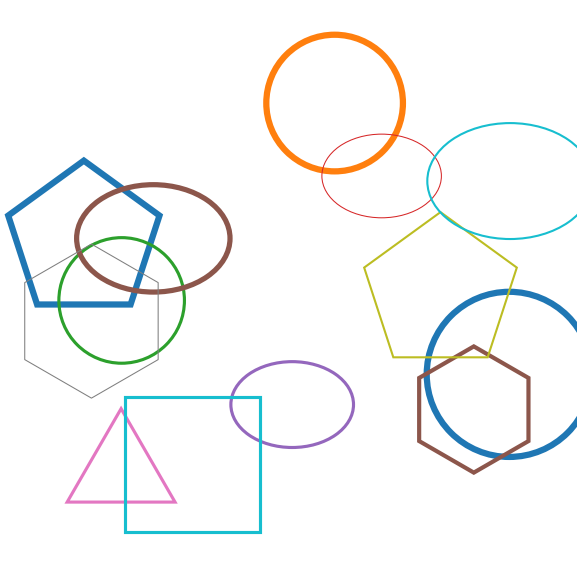[{"shape": "circle", "thickness": 3, "radius": 0.71, "center": [0.882, 0.351]}, {"shape": "pentagon", "thickness": 3, "radius": 0.69, "center": [0.145, 0.583]}, {"shape": "circle", "thickness": 3, "radius": 0.59, "center": [0.579, 0.821]}, {"shape": "circle", "thickness": 1.5, "radius": 0.54, "center": [0.211, 0.479]}, {"shape": "oval", "thickness": 0.5, "radius": 0.52, "center": [0.661, 0.694]}, {"shape": "oval", "thickness": 1.5, "radius": 0.53, "center": [0.506, 0.299]}, {"shape": "hexagon", "thickness": 2, "radius": 0.55, "center": [0.82, 0.29]}, {"shape": "oval", "thickness": 2.5, "radius": 0.66, "center": [0.265, 0.586]}, {"shape": "triangle", "thickness": 1.5, "radius": 0.54, "center": [0.21, 0.184]}, {"shape": "hexagon", "thickness": 0.5, "radius": 0.67, "center": [0.158, 0.443]}, {"shape": "pentagon", "thickness": 1, "radius": 0.69, "center": [0.763, 0.493]}, {"shape": "square", "thickness": 1.5, "radius": 0.58, "center": [0.333, 0.195]}, {"shape": "oval", "thickness": 1, "radius": 0.72, "center": [0.883, 0.686]}]